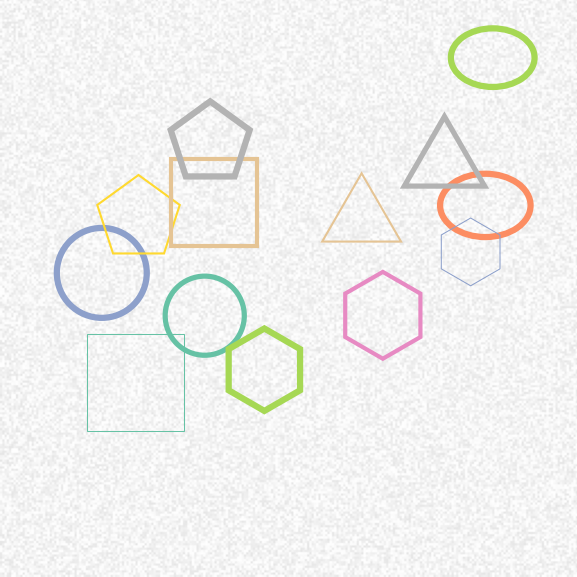[{"shape": "circle", "thickness": 2.5, "radius": 0.34, "center": [0.355, 0.452]}, {"shape": "square", "thickness": 0.5, "radius": 0.42, "center": [0.234, 0.336]}, {"shape": "oval", "thickness": 3, "radius": 0.39, "center": [0.84, 0.643]}, {"shape": "circle", "thickness": 3, "radius": 0.39, "center": [0.176, 0.527]}, {"shape": "hexagon", "thickness": 0.5, "radius": 0.29, "center": [0.815, 0.563]}, {"shape": "hexagon", "thickness": 2, "radius": 0.38, "center": [0.663, 0.453]}, {"shape": "hexagon", "thickness": 3, "radius": 0.36, "center": [0.458, 0.359]}, {"shape": "oval", "thickness": 3, "radius": 0.36, "center": [0.853, 0.899]}, {"shape": "pentagon", "thickness": 1, "radius": 0.38, "center": [0.24, 0.621]}, {"shape": "triangle", "thickness": 1, "radius": 0.39, "center": [0.626, 0.62]}, {"shape": "square", "thickness": 2, "radius": 0.37, "center": [0.371, 0.649]}, {"shape": "pentagon", "thickness": 3, "radius": 0.36, "center": [0.364, 0.752]}, {"shape": "triangle", "thickness": 2.5, "radius": 0.4, "center": [0.77, 0.717]}]